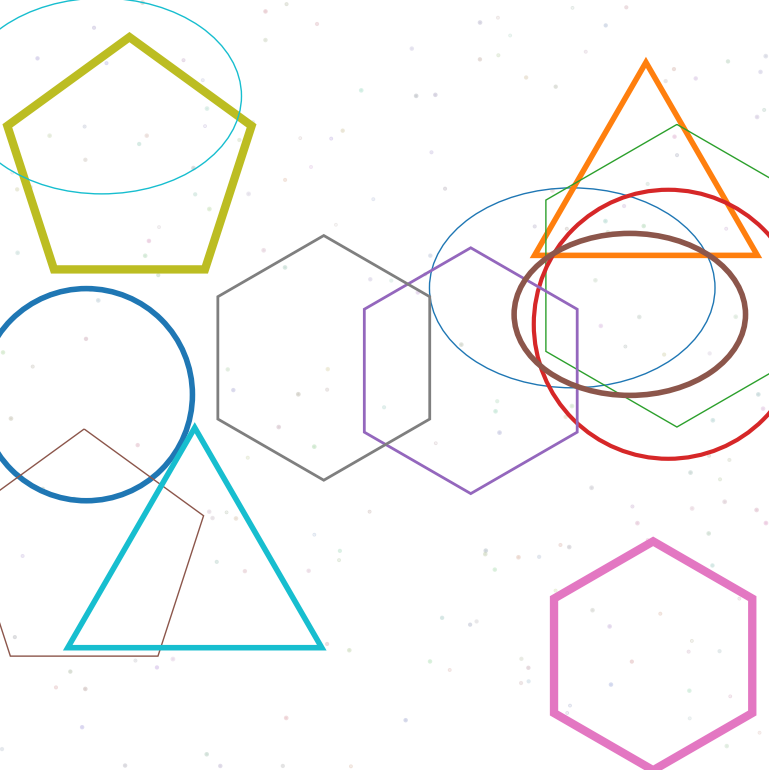[{"shape": "circle", "thickness": 2, "radius": 0.69, "center": [0.112, 0.487]}, {"shape": "oval", "thickness": 0.5, "radius": 0.93, "center": [0.743, 0.626]}, {"shape": "triangle", "thickness": 2, "radius": 0.84, "center": [0.839, 0.752]}, {"shape": "hexagon", "thickness": 0.5, "radius": 0.98, "center": [0.879, 0.642]}, {"shape": "circle", "thickness": 1.5, "radius": 0.87, "center": [0.868, 0.579]}, {"shape": "hexagon", "thickness": 1, "radius": 0.8, "center": [0.611, 0.519]}, {"shape": "pentagon", "thickness": 0.5, "radius": 0.82, "center": [0.109, 0.28]}, {"shape": "oval", "thickness": 2, "radius": 0.75, "center": [0.818, 0.592]}, {"shape": "hexagon", "thickness": 3, "radius": 0.74, "center": [0.848, 0.148]}, {"shape": "hexagon", "thickness": 1, "radius": 0.79, "center": [0.421, 0.535]}, {"shape": "pentagon", "thickness": 3, "radius": 0.83, "center": [0.168, 0.785]}, {"shape": "triangle", "thickness": 2, "radius": 0.95, "center": [0.253, 0.254]}, {"shape": "oval", "thickness": 0.5, "radius": 0.91, "center": [0.132, 0.875]}]